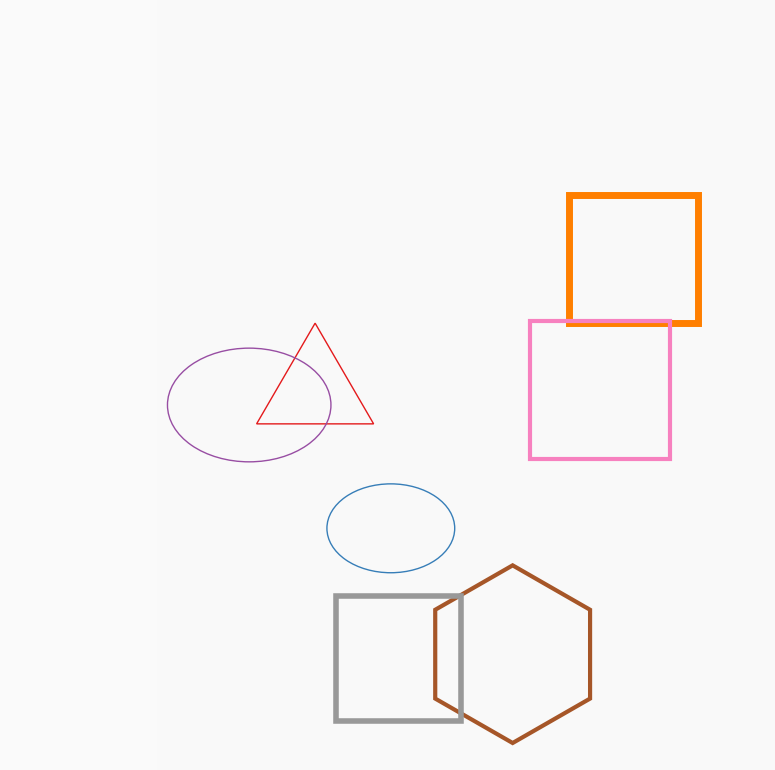[{"shape": "triangle", "thickness": 0.5, "radius": 0.44, "center": [0.407, 0.493]}, {"shape": "oval", "thickness": 0.5, "radius": 0.41, "center": [0.504, 0.314]}, {"shape": "oval", "thickness": 0.5, "radius": 0.53, "center": [0.322, 0.474]}, {"shape": "square", "thickness": 2.5, "radius": 0.42, "center": [0.817, 0.664]}, {"shape": "hexagon", "thickness": 1.5, "radius": 0.58, "center": [0.661, 0.15]}, {"shape": "square", "thickness": 1.5, "radius": 0.45, "center": [0.774, 0.493]}, {"shape": "square", "thickness": 2, "radius": 0.4, "center": [0.514, 0.145]}]